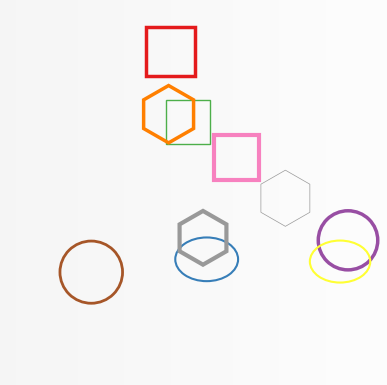[{"shape": "square", "thickness": 2.5, "radius": 0.31, "center": [0.44, 0.866]}, {"shape": "oval", "thickness": 1.5, "radius": 0.41, "center": [0.533, 0.326]}, {"shape": "square", "thickness": 1, "radius": 0.29, "center": [0.485, 0.684]}, {"shape": "circle", "thickness": 2.5, "radius": 0.38, "center": [0.898, 0.376]}, {"shape": "hexagon", "thickness": 2.5, "radius": 0.37, "center": [0.435, 0.703]}, {"shape": "oval", "thickness": 1.5, "radius": 0.39, "center": [0.878, 0.321]}, {"shape": "circle", "thickness": 2, "radius": 0.4, "center": [0.235, 0.293]}, {"shape": "square", "thickness": 3, "radius": 0.29, "center": [0.609, 0.591]}, {"shape": "hexagon", "thickness": 0.5, "radius": 0.36, "center": [0.736, 0.485]}, {"shape": "hexagon", "thickness": 3, "radius": 0.35, "center": [0.524, 0.382]}]